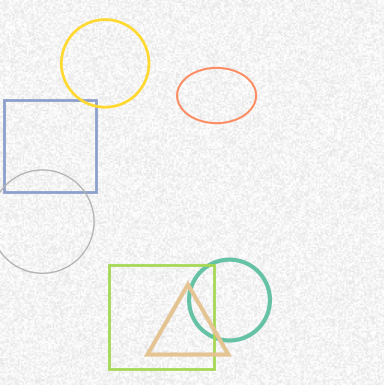[{"shape": "circle", "thickness": 3, "radius": 0.52, "center": [0.596, 0.221]}, {"shape": "oval", "thickness": 1.5, "radius": 0.51, "center": [0.563, 0.752]}, {"shape": "square", "thickness": 2, "radius": 0.59, "center": [0.13, 0.621]}, {"shape": "square", "thickness": 2, "radius": 0.68, "center": [0.42, 0.177]}, {"shape": "circle", "thickness": 2, "radius": 0.57, "center": [0.273, 0.835]}, {"shape": "triangle", "thickness": 3, "radius": 0.61, "center": [0.488, 0.14]}, {"shape": "circle", "thickness": 1, "radius": 0.67, "center": [0.11, 0.424]}]